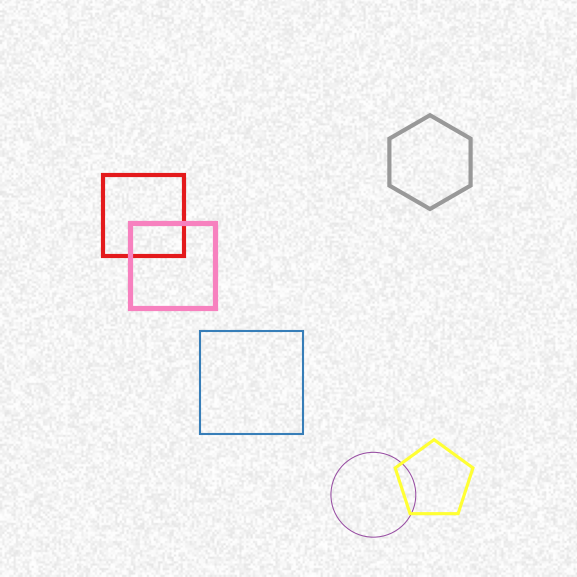[{"shape": "square", "thickness": 2, "radius": 0.35, "center": [0.249, 0.626]}, {"shape": "square", "thickness": 1, "radius": 0.45, "center": [0.436, 0.337]}, {"shape": "circle", "thickness": 0.5, "radius": 0.37, "center": [0.646, 0.142]}, {"shape": "pentagon", "thickness": 1.5, "radius": 0.35, "center": [0.752, 0.167]}, {"shape": "square", "thickness": 2.5, "radius": 0.36, "center": [0.299, 0.539]}, {"shape": "hexagon", "thickness": 2, "radius": 0.41, "center": [0.745, 0.718]}]